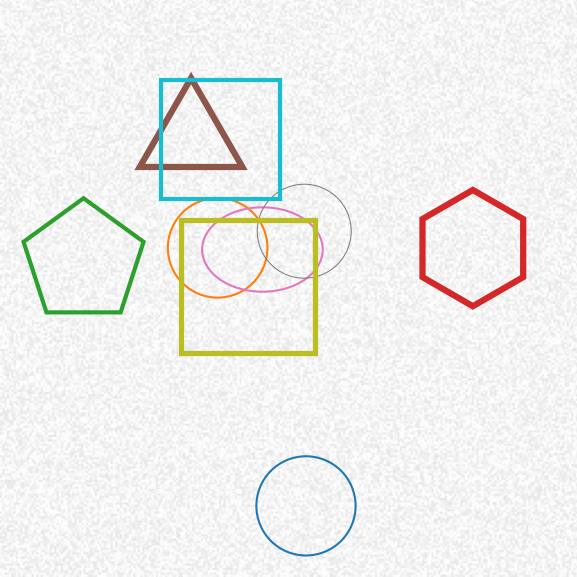[{"shape": "circle", "thickness": 1, "radius": 0.43, "center": [0.53, 0.123]}, {"shape": "circle", "thickness": 1, "radius": 0.43, "center": [0.377, 0.57]}, {"shape": "pentagon", "thickness": 2, "radius": 0.55, "center": [0.145, 0.547]}, {"shape": "hexagon", "thickness": 3, "radius": 0.5, "center": [0.819, 0.57]}, {"shape": "triangle", "thickness": 3, "radius": 0.51, "center": [0.331, 0.761]}, {"shape": "oval", "thickness": 1, "radius": 0.52, "center": [0.454, 0.567]}, {"shape": "circle", "thickness": 0.5, "radius": 0.41, "center": [0.527, 0.599]}, {"shape": "square", "thickness": 2.5, "radius": 0.58, "center": [0.429, 0.502]}, {"shape": "square", "thickness": 2, "radius": 0.52, "center": [0.381, 0.757]}]